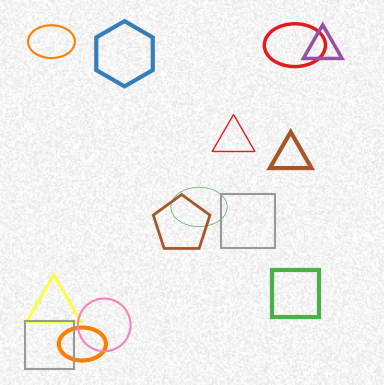[{"shape": "triangle", "thickness": 1, "radius": 0.32, "center": [0.607, 0.639]}, {"shape": "oval", "thickness": 2.5, "radius": 0.4, "center": [0.766, 0.883]}, {"shape": "hexagon", "thickness": 3, "radius": 0.42, "center": [0.323, 0.86]}, {"shape": "oval", "thickness": 0.5, "radius": 0.37, "center": [0.517, 0.462]}, {"shape": "square", "thickness": 3, "radius": 0.3, "center": [0.767, 0.238]}, {"shape": "triangle", "thickness": 2.5, "radius": 0.29, "center": [0.838, 0.877]}, {"shape": "oval", "thickness": 3, "radius": 0.31, "center": [0.214, 0.106]}, {"shape": "oval", "thickness": 1.5, "radius": 0.3, "center": [0.134, 0.892]}, {"shape": "triangle", "thickness": 2, "radius": 0.4, "center": [0.14, 0.205]}, {"shape": "pentagon", "thickness": 2, "radius": 0.39, "center": [0.472, 0.417]}, {"shape": "triangle", "thickness": 3, "radius": 0.31, "center": [0.755, 0.595]}, {"shape": "circle", "thickness": 1.5, "radius": 0.34, "center": [0.271, 0.156]}, {"shape": "square", "thickness": 1.5, "radius": 0.35, "center": [0.643, 0.426]}, {"shape": "square", "thickness": 1.5, "radius": 0.31, "center": [0.129, 0.104]}]